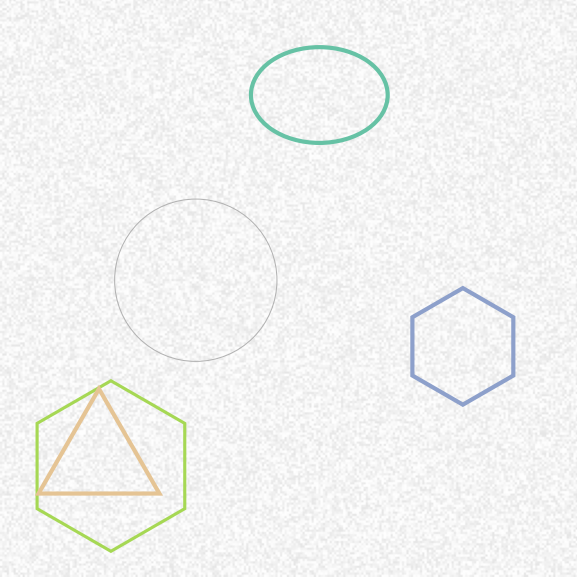[{"shape": "oval", "thickness": 2, "radius": 0.59, "center": [0.553, 0.835]}, {"shape": "hexagon", "thickness": 2, "radius": 0.5, "center": [0.801, 0.399]}, {"shape": "hexagon", "thickness": 1.5, "radius": 0.74, "center": [0.192, 0.192]}, {"shape": "triangle", "thickness": 2, "radius": 0.6, "center": [0.171, 0.205]}, {"shape": "circle", "thickness": 0.5, "radius": 0.7, "center": [0.339, 0.514]}]